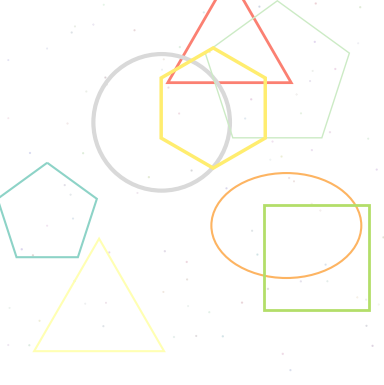[{"shape": "pentagon", "thickness": 1.5, "radius": 0.68, "center": [0.123, 0.442]}, {"shape": "triangle", "thickness": 1.5, "radius": 0.97, "center": [0.257, 0.185]}, {"shape": "triangle", "thickness": 2, "radius": 0.93, "center": [0.596, 0.878]}, {"shape": "oval", "thickness": 1.5, "radius": 0.97, "center": [0.744, 0.414]}, {"shape": "square", "thickness": 2, "radius": 0.68, "center": [0.821, 0.33]}, {"shape": "circle", "thickness": 3, "radius": 0.89, "center": [0.42, 0.682]}, {"shape": "pentagon", "thickness": 1, "radius": 0.98, "center": [0.72, 0.801]}, {"shape": "hexagon", "thickness": 2.5, "radius": 0.78, "center": [0.554, 0.719]}]